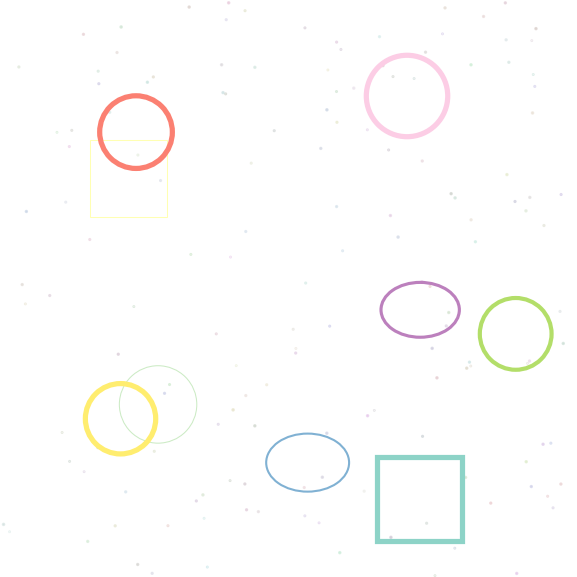[{"shape": "square", "thickness": 2.5, "radius": 0.36, "center": [0.726, 0.136]}, {"shape": "square", "thickness": 0.5, "radius": 0.33, "center": [0.223, 0.69]}, {"shape": "circle", "thickness": 2.5, "radius": 0.31, "center": [0.236, 0.77]}, {"shape": "oval", "thickness": 1, "radius": 0.36, "center": [0.533, 0.198]}, {"shape": "circle", "thickness": 2, "radius": 0.31, "center": [0.893, 0.421]}, {"shape": "circle", "thickness": 2.5, "radius": 0.35, "center": [0.705, 0.833]}, {"shape": "oval", "thickness": 1.5, "radius": 0.34, "center": [0.728, 0.463]}, {"shape": "circle", "thickness": 0.5, "radius": 0.34, "center": [0.274, 0.299]}, {"shape": "circle", "thickness": 2.5, "radius": 0.3, "center": [0.209, 0.274]}]